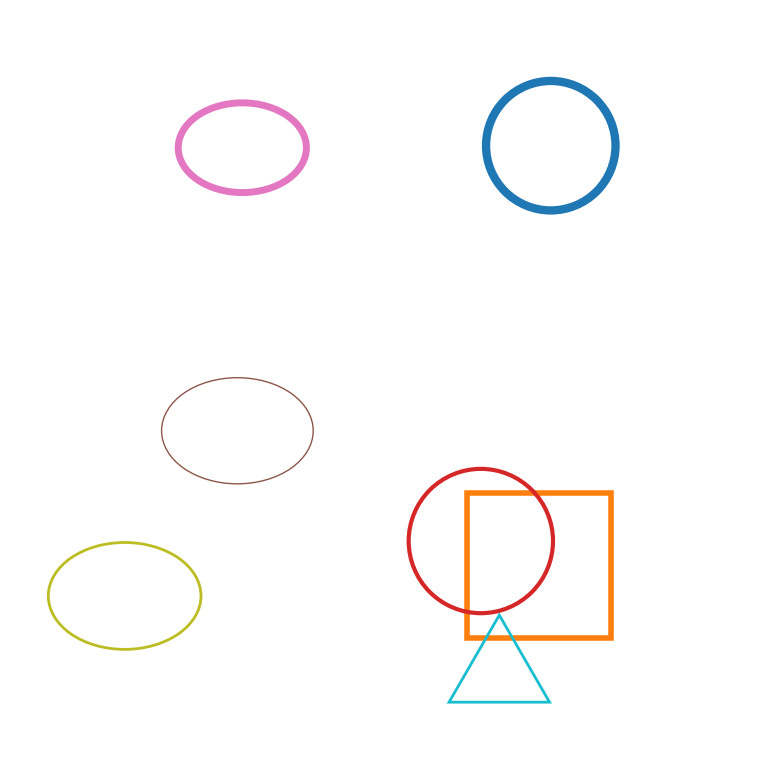[{"shape": "circle", "thickness": 3, "radius": 0.42, "center": [0.715, 0.811]}, {"shape": "square", "thickness": 2, "radius": 0.47, "center": [0.7, 0.266]}, {"shape": "circle", "thickness": 1.5, "radius": 0.47, "center": [0.624, 0.297]}, {"shape": "oval", "thickness": 0.5, "radius": 0.49, "center": [0.308, 0.441]}, {"shape": "oval", "thickness": 2.5, "radius": 0.42, "center": [0.315, 0.808]}, {"shape": "oval", "thickness": 1, "radius": 0.5, "center": [0.162, 0.226]}, {"shape": "triangle", "thickness": 1, "radius": 0.38, "center": [0.648, 0.126]}]